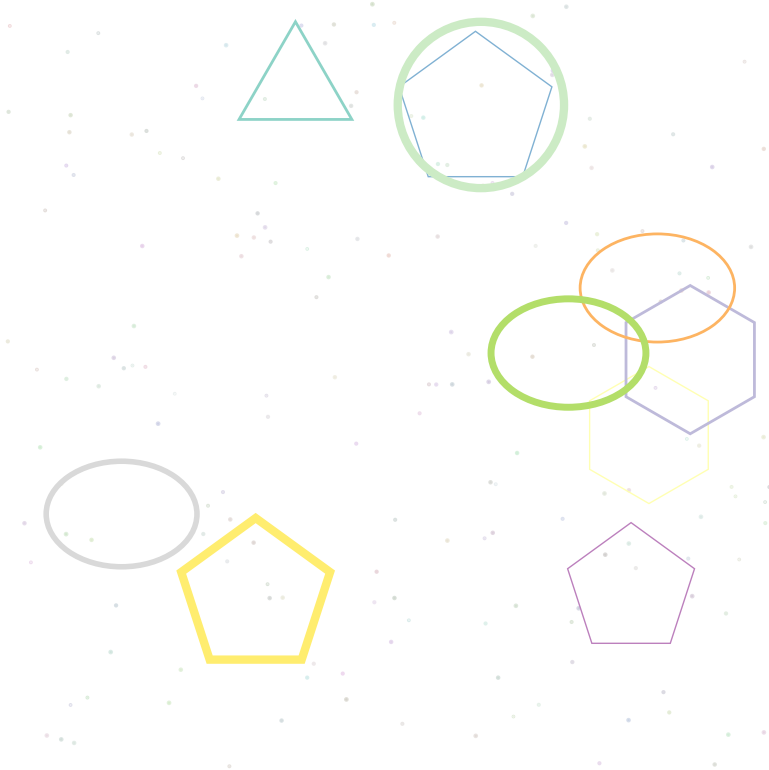[{"shape": "triangle", "thickness": 1, "radius": 0.42, "center": [0.384, 0.887]}, {"shape": "hexagon", "thickness": 0.5, "radius": 0.44, "center": [0.843, 0.435]}, {"shape": "hexagon", "thickness": 1, "radius": 0.48, "center": [0.896, 0.533]}, {"shape": "pentagon", "thickness": 0.5, "radius": 0.52, "center": [0.618, 0.855]}, {"shape": "oval", "thickness": 1, "radius": 0.5, "center": [0.854, 0.626]}, {"shape": "oval", "thickness": 2.5, "radius": 0.5, "center": [0.738, 0.541]}, {"shape": "oval", "thickness": 2, "radius": 0.49, "center": [0.158, 0.332]}, {"shape": "pentagon", "thickness": 0.5, "radius": 0.43, "center": [0.82, 0.235]}, {"shape": "circle", "thickness": 3, "radius": 0.54, "center": [0.625, 0.864]}, {"shape": "pentagon", "thickness": 3, "radius": 0.51, "center": [0.332, 0.226]}]